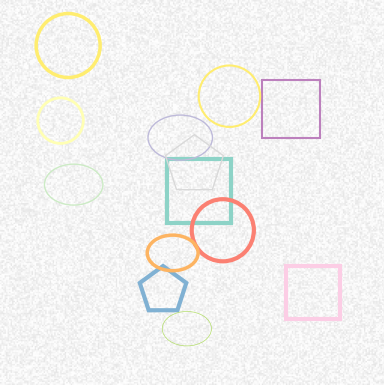[{"shape": "square", "thickness": 3, "radius": 0.41, "center": [0.517, 0.503]}, {"shape": "circle", "thickness": 2, "radius": 0.3, "center": [0.157, 0.687]}, {"shape": "oval", "thickness": 1, "radius": 0.42, "center": [0.468, 0.642]}, {"shape": "circle", "thickness": 3, "radius": 0.4, "center": [0.579, 0.402]}, {"shape": "pentagon", "thickness": 3, "radius": 0.32, "center": [0.423, 0.246]}, {"shape": "oval", "thickness": 2.5, "radius": 0.33, "center": [0.448, 0.343]}, {"shape": "oval", "thickness": 0.5, "radius": 0.32, "center": [0.485, 0.146]}, {"shape": "square", "thickness": 3, "radius": 0.35, "center": [0.813, 0.241]}, {"shape": "pentagon", "thickness": 1, "radius": 0.39, "center": [0.505, 0.571]}, {"shape": "square", "thickness": 1.5, "radius": 0.38, "center": [0.755, 0.717]}, {"shape": "oval", "thickness": 1, "radius": 0.38, "center": [0.191, 0.52]}, {"shape": "circle", "thickness": 1.5, "radius": 0.4, "center": [0.596, 0.75]}, {"shape": "circle", "thickness": 2.5, "radius": 0.42, "center": [0.177, 0.882]}]